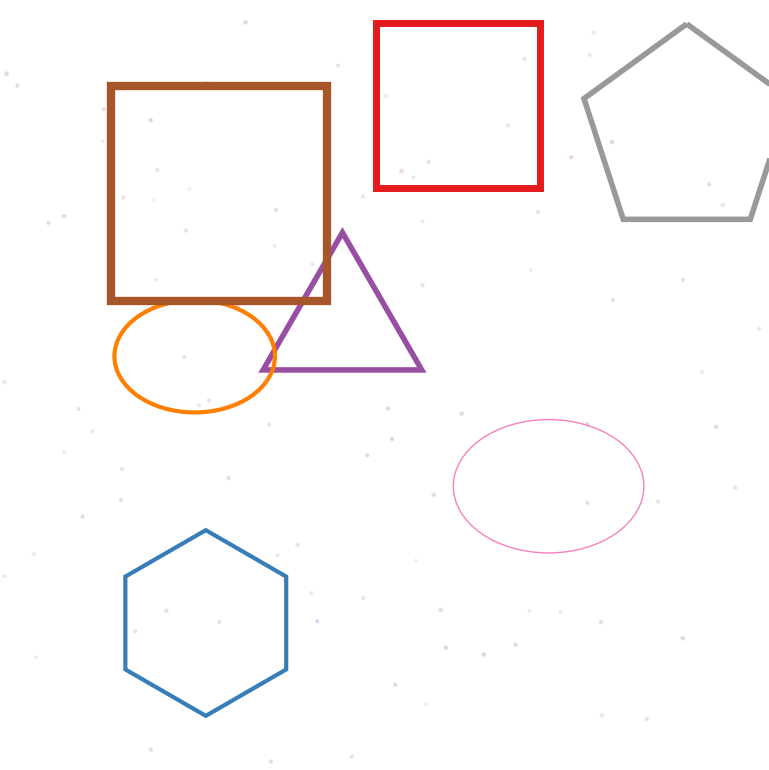[{"shape": "square", "thickness": 2.5, "radius": 0.53, "center": [0.595, 0.863]}, {"shape": "hexagon", "thickness": 1.5, "radius": 0.6, "center": [0.267, 0.191]}, {"shape": "triangle", "thickness": 2, "radius": 0.59, "center": [0.445, 0.579]}, {"shape": "oval", "thickness": 1.5, "radius": 0.52, "center": [0.253, 0.537]}, {"shape": "square", "thickness": 3, "radius": 0.7, "center": [0.285, 0.749]}, {"shape": "oval", "thickness": 0.5, "radius": 0.62, "center": [0.712, 0.369]}, {"shape": "pentagon", "thickness": 2, "radius": 0.7, "center": [0.892, 0.829]}]